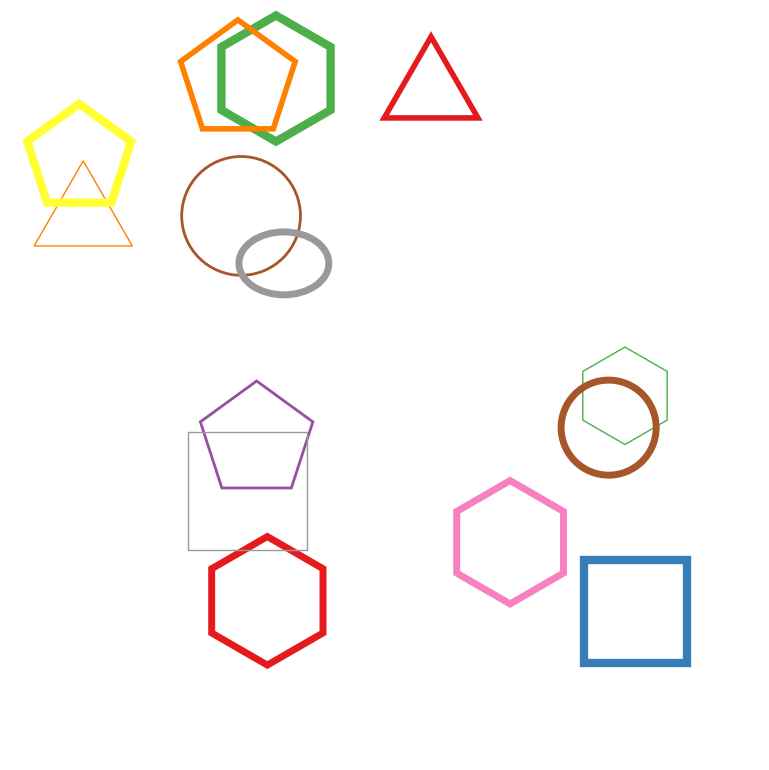[{"shape": "triangle", "thickness": 2, "radius": 0.35, "center": [0.56, 0.882]}, {"shape": "hexagon", "thickness": 2.5, "radius": 0.42, "center": [0.347, 0.22]}, {"shape": "square", "thickness": 3, "radius": 0.33, "center": [0.825, 0.206]}, {"shape": "hexagon", "thickness": 3, "radius": 0.41, "center": [0.358, 0.898]}, {"shape": "hexagon", "thickness": 0.5, "radius": 0.32, "center": [0.812, 0.486]}, {"shape": "pentagon", "thickness": 1, "radius": 0.38, "center": [0.333, 0.428]}, {"shape": "triangle", "thickness": 0.5, "radius": 0.37, "center": [0.108, 0.717]}, {"shape": "pentagon", "thickness": 2, "radius": 0.39, "center": [0.309, 0.896]}, {"shape": "pentagon", "thickness": 3, "radius": 0.35, "center": [0.103, 0.794]}, {"shape": "circle", "thickness": 1, "radius": 0.39, "center": [0.313, 0.72]}, {"shape": "circle", "thickness": 2.5, "radius": 0.31, "center": [0.79, 0.445]}, {"shape": "hexagon", "thickness": 2.5, "radius": 0.4, "center": [0.662, 0.296]}, {"shape": "square", "thickness": 0.5, "radius": 0.38, "center": [0.321, 0.363]}, {"shape": "oval", "thickness": 2.5, "radius": 0.29, "center": [0.369, 0.658]}]